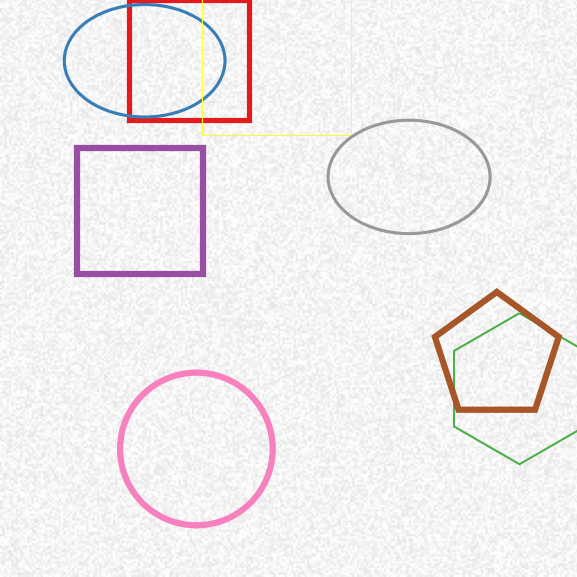[{"shape": "square", "thickness": 2.5, "radius": 0.52, "center": [0.327, 0.896]}, {"shape": "oval", "thickness": 1.5, "radius": 0.7, "center": [0.25, 0.894]}, {"shape": "hexagon", "thickness": 1, "radius": 0.65, "center": [0.9, 0.326]}, {"shape": "square", "thickness": 3, "radius": 0.55, "center": [0.242, 0.634]}, {"shape": "square", "thickness": 0.5, "radius": 0.65, "center": [0.479, 0.895]}, {"shape": "pentagon", "thickness": 3, "radius": 0.56, "center": [0.86, 0.381]}, {"shape": "circle", "thickness": 3, "radius": 0.66, "center": [0.34, 0.222]}, {"shape": "oval", "thickness": 1.5, "radius": 0.7, "center": [0.708, 0.693]}]